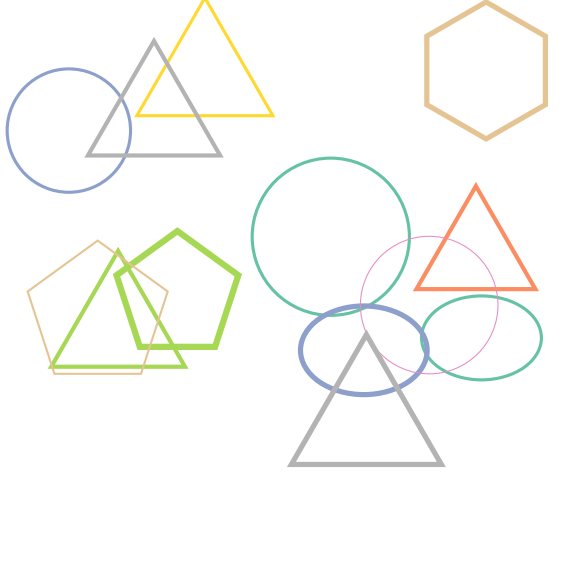[{"shape": "oval", "thickness": 1.5, "radius": 0.52, "center": [0.834, 0.414]}, {"shape": "circle", "thickness": 1.5, "radius": 0.68, "center": [0.573, 0.589]}, {"shape": "triangle", "thickness": 2, "radius": 0.59, "center": [0.824, 0.558]}, {"shape": "oval", "thickness": 2.5, "radius": 0.55, "center": [0.63, 0.393]}, {"shape": "circle", "thickness": 1.5, "radius": 0.53, "center": [0.119, 0.773]}, {"shape": "circle", "thickness": 0.5, "radius": 0.6, "center": [0.743, 0.471]}, {"shape": "triangle", "thickness": 2, "radius": 0.67, "center": [0.205, 0.431]}, {"shape": "pentagon", "thickness": 3, "radius": 0.55, "center": [0.307, 0.488]}, {"shape": "triangle", "thickness": 1.5, "radius": 0.68, "center": [0.355, 0.867]}, {"shape": "pentagon", "thickness": 1, "radius": 0.64, "center": [0.169, 0.455]}, {"shape": "hexagon", "thickness": 2.5, "radius": 0.59, "center": [0.842, 0.877]}, {"shape": "triangle", "thickness": 2, "radius": 0.66, "center": [0.267, 0.796]}, {"shape": "triangle", "thickness": 2.5, "radius": 0.75, "center": [0.634, 0.27]}]